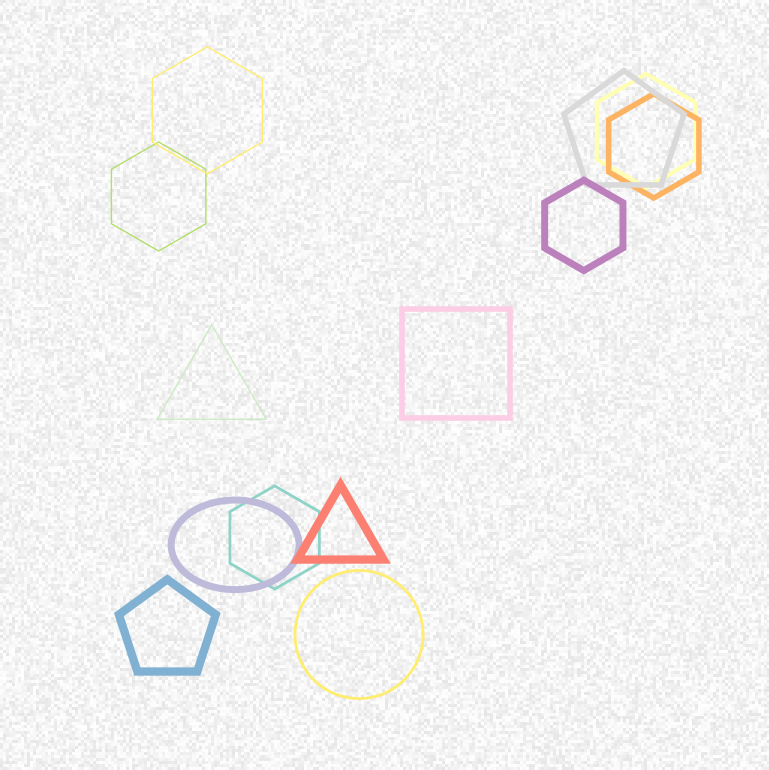[{"shape": "hexagon", "thickness": 1, "radius": 0.34, "center": [0.357, 0.302]}, {"shape": "hexagon", "thickness": 1.5, "radius": 0.37, "center": [0.839, 0.83]}, {"shape": "oval", "thickness": 2.5, "radius": 0.42, "center": [0.305, 0.292]}, {"shape": "triangle", "thickness": 3, "radius": 0.32, "center": [0.442, 0.306]}, {"shape": "pentagon", "thickness": 3, "radius": 0.33, "center": [0.217, 0.181]}, {"shape": "hexagon", "thickness": 2, "radius": 0.34, "center": [0.849, 0.811]}, {"shape": "hexagon", "thickness": 0.5, "radius": 0.35, "center": [0.206, 0.745]}, {"shape": "square", "thickness": 2, "radius": 0.35, "center": [0.592, 0.528]}, {"shape": "pentagon", "thickness": 2, "radius": 0.41, "center": [0.81, 0.826]}, {"shape": "hexagon", "thickness": 2.5, "radius": 0.29, "center": [0.758, 0.707]}, {"shape": "triangle", "thickness": 0.5, "radius": 0.41, "center": [0.275, 0.496]}, {"shape": "hexagon", "thickness": 0.5, "radius": 0.41, "center": [0.269, 0.857]}, {"shape": "circle", "thickness": 1, "radius": 0.42, "center": [0.466, 0.176]}]